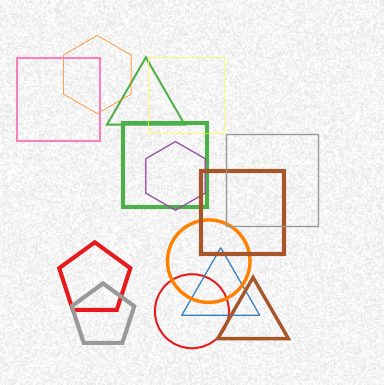[{"shape": "pentagon", "thickness": 3, "radius": 0.49, "center": [0.246, 0.274]}, {"shape": "circle", "thickness": 1.5, "radius": 0.48, "center": [0.499, 0.192]}, {"shape": "triangle", "thickness": 1, "radius": 0.59, "center": [0.573, 0.24]}, {"shape": "triangle", "thickness": 1.5, "radius": 0.58, "center": [0.379, 0.735]}, {"shape": "square", "thickness": 3, "radius": 0.55, "center": [0.428, 0.572]}, {"shape": "hexagon", "thickness": 1, "radius": 0.45, "center": [0.456, 0.543]}, {"shape": "hexagon", "thickness": 0.5, "radius": 0.51, "center": [0.253, 0.806]}, {"shape": "circle", "thickness": 2.5, "radius": 0.54, "center": [0.542, 0.322]}, {"shape": "square", "thickness": 0.5, "radius": 0.5, "center": [0.483, 0.753]}, {"shape": "triangle", "thickness": 2.5, "radius": 0.53, "center": [0.657, 0.173]}, {"shape": "square", "thickness": 3, "radius": 0.54, "center": [0.63, 0.447]}, {"shape": "square", "thickness": 1.5, "radius": 0.54, "center": [0.151, 0.742]}, {"shape": "square", "thickness": 1, "radius": 0.6, "center": [0.706, 0.532]}, {"shape": "pentagon", "thickness": 3, "radius": 0.43, "center": [0.268, 0.178]}]